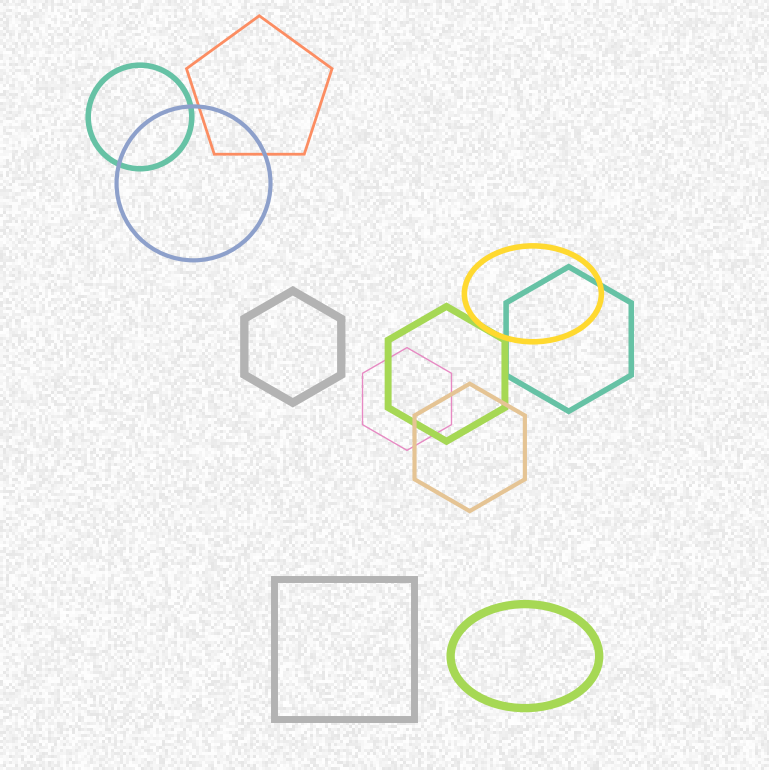[{"shape": "hexagon", "thickness": 2, "radius": 0.47, "center": [0.739, 0.56]}, {"shape": "circle", "thickness": 2, "radius": 0.34, "center": [0.182, 0.848]}, {"shape": "pentagon", "thickness": 1, "radius": 0.5, "center": [0.337, 0.88]}, {"shape": "circle", "thickness": 1.5, "radius": 0.5, "center": [0.251, 0.762]}, {"shape": "hexagon", "thickness": 0.5, "radius": 0.33, "center": [0.529, 0.482]}, {"shape": "oval", "thickness": 3, "radius": 0.48, "center": [0.682, 0.148]}, {"shape": "hexagon", "thickness": 2.5, "radius": 0.44, "center": [0.58, 0.514]}, {"shape": "oval", "thickness": 2, "radius": 0.44, "center": [0.692, 0.618]}, {"shape": "hexagon", "thickness": 1.5, "radius": 0.41, "center": [0.61, 0.419]}, {"shape": "square", "thickness": 2.5, "radius": 0.45, "center": [0.447, 0.157]}, {"shape": "hexagon", "thickness": 3, "radius": 0.36, "center": [0.38, 0.55]}]